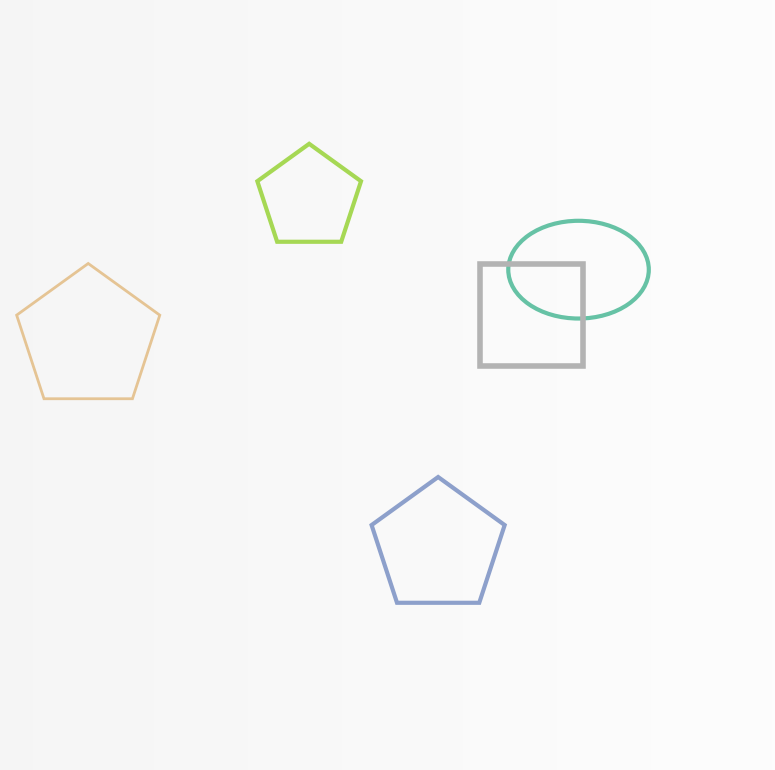[{"shape": "oval", "thickness": 1.5, "radius": 0.45, "center": [0.746, 0.65]}, {"shape": "pentagon", "thickness": 1.5, "radius": 0.45, "center": [0.565, 0.29]}, {"shape": "pentagon", "thickness": 1.5, "radius": 0.35, "center": [0.399, 0.743]}, {"shape": "pentagon", "thickness": 1, "radius": 0.49, "center": [0.114, 0.561]}, {"shape": "square", "thickness": 2, "radius": 0.33, "center": [0.686, 0.591]}]